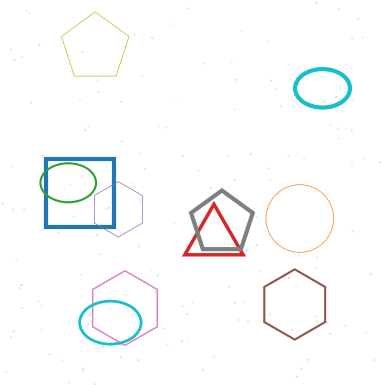[{"shape": "square", "thickness": 3, "radius": 0.45, "center": [0.208, 0.498]}, {"shape": "circle", "thickness": 0.5, "radius": 0.44, "center": [0.779, 0.432]}, {"shape": "oval", "thickness": 1.5, "radius": 0.36, "center": [0.177, 0.525]}, {"shape": "triangle", "thickness": 2.5, "radius": 0.44, "center": [0.556, 0.382]}, {"shape": "hexagon", "thickness": 0.5, "radius": 0.36, "center": [0.307, 0.456]}, {"shape": "hexagon", "thickness": 1.5, "radius": 0.46, "center": [0.766, 0.209]}, {"shape": "hexagon", "thickness": 1, "radius": 0.48, "center": [0.325, 0.2]}, {"shape": "pentagon", "thickness": 3, "radius": 0.42, "center": [0.576, 0.421]}, {"shape": "pentagon", "thickness": 0.5, "radius": 0.46, "center": [0.247, 0.877]}, {"shape": "oval", "thickness": 2, "radius": 0.4, "center": [0.287, 0.162]}, {"shape": "oval", "thickness": 3, "radius": 0.36, "center": [0.838, 0.771]}]